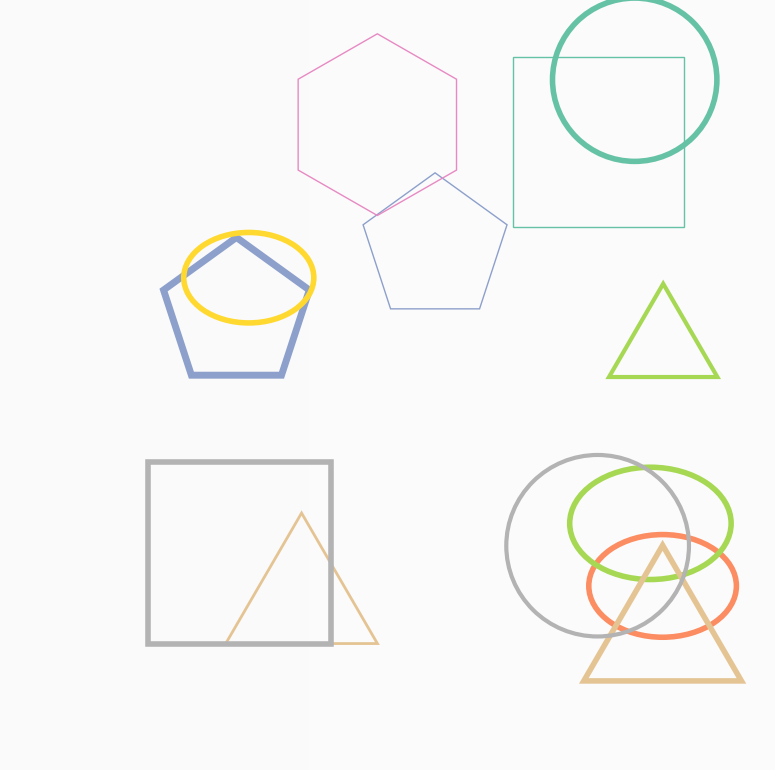[{"shape": "circle", "thickness": 2, "radius": 0.53, "center": [0.819, 0.896]}, {"shape": "square", "thickness": 0.5, "radius": 0.55, "center": [0.772, 0.816]}, {"shape": "oval", "thickness": 2, "radius": 0.48, "center": [0.855, 0.239]}, {"shape": "pentagon", "thickness": 2.5, "radius": 0.49, "center": [0.305, 0.593]}, {"shape": "pentagon", "thickness": 0.5, "radius": 0.49, "center": [0.561, 0.678]}, {"shape": "hexagon", "thickness": 0.5, "radius": 0.59, "center": [0.487, 0.838]}, {"shape": "oval", "thickness": 2, "radius": 0.52, "center": [0.839, 0.32]}, {"shape": "triangle", "thickness": 1.5, "radius": 0.4, "center": [0.856, 0.551]}, {"shape": "oval", "thickness": 2, "radius": 0.42, "center": [0.321, 0.639]}, {"shape": "triangle", "thickness": 2, "radius": 0.59, "center": [0.855, 0.174]}, {"shape": "triangle", "thickness": 1, "radius": 0.56, "center": [0.389, 0.221]}, {"shape": "square", "thickness": 2, "radius": 0.59, "center": [0.31, 0.282]}, {"shape": "circle", "thickness": 1.5, "radius": 0.59, "center": [0.771, 0.291]}]